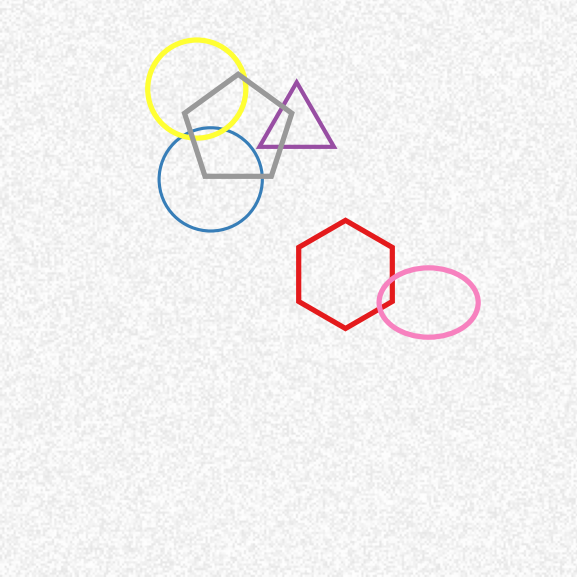[{"shape": "hexagon", "thickness": 2.5, "radius": 0.47, "center": [0.598, 0.524]}, {"shape": "circle", "thickness": 1.5, "radius": 0.45, "center": [0.365, 0.689]}, {"shape": "triangle", "thickness": 2, "radius": 0.37, "center": [0.514, 0.782]}, {"shape": "circle", "thickness": 2.5, "radius": 0.42, "center": [0.341, 0.845]}, {"shape": "oval", "thickness": 2.5, "radius": 0.43, "center": [0.742, 0.475]}, {"shape": "pentagon", "thickness": 2.5, "radius": 0.49, "center": [0.412, 0.773]}]